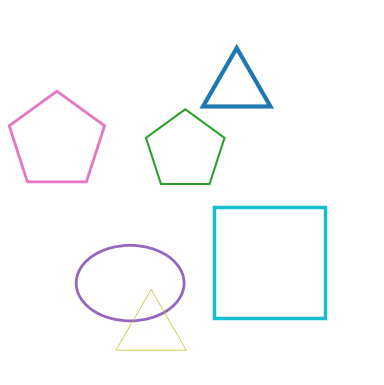[{"shape": "triangle", "thickness": 3, "radius": 0.51, "center": [0.615, 0.774]}, {"shape": "pentagon", "thickness": 1.5, "radius": 0.54, "center": [0.481, 0.609]}, {"shape": "oval", "thickness": 2, "radius": 0.7, "center": [0.338, 0.265]}, {"shape": "pentagon", "thickness": 2, "radius": 0.65, "center": [0.148, 0.633]}, {"shape": "triangle", "thickness": 0.5, "radius": 0.53, "center": [0.393, 0.143]}, {"shape": "square", "thickness": 2.5, "radius": 0.72, "center": [0.7, 0.319]}]